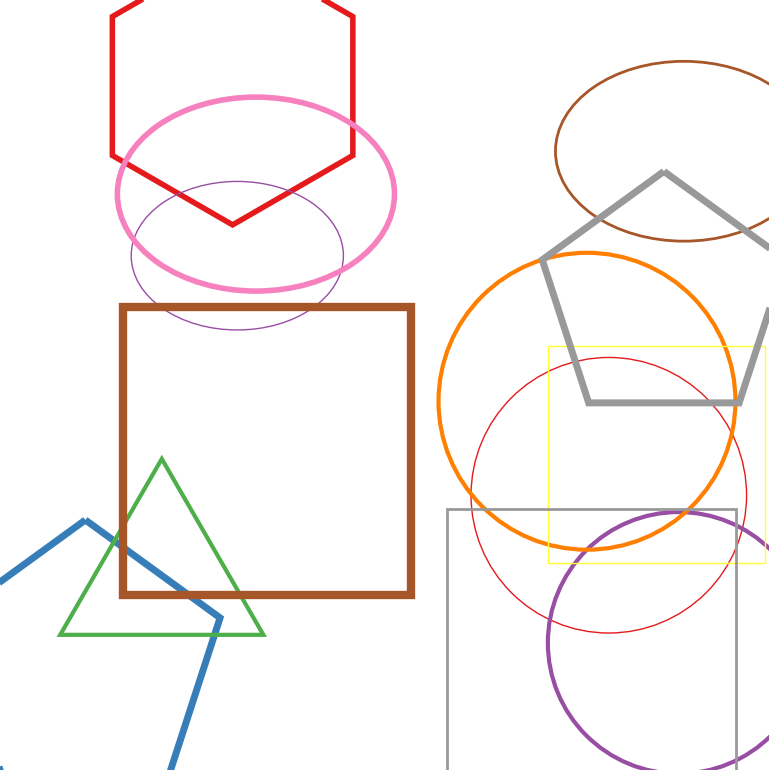[{"shape": "hexagon", "thickness": 2, "radius": 0.9, "center": [0.302, 0.888]}, {"shape": "circle", "thickness": 0.5, "radius": 0.89, "center": [0.791, 0.357]}, {"shape": "pentagon", "thickness": 2.5, "radius": 0.92, "center": [0.111, 0.141]}, {"shape": "triangle", "thickness": 1.5, "radius": 0.76, "center": [0.21, 0.252]}, {"shape": "circle", "thickness": 1.5, "radius": 0.85, "center": [0.881, 0.165]}, {"shape": "oval", "thickness": 0.5, "radius": 0.69, "center": [0.308, 0.668]}, {"shape": "circle", "thickness": 1.5, "radius": 0.96, "center": [0.762, 0.479]}, {"shape": "square", "thickness": 0.5, "radius": 0.71, "center": [0.852, 0.409]}, {"shape": "square", "thickness": 3, "radius": 0.94, "center": [0.347, 0.414]}, {"shape": "oval", "thickness": 1, "radius": 0.83, "center": [0.888, 0.804]}, {"shape": "oval", "thickness": 2, "radius": 0.9, "center": [0.332, 0.748]}, {"shape": "pentagon", "thickness": 2.5, "radius": 0.83, "center": [0.862, 0.611]}, {"shape": "square", "thickness": 1, "radius": 0.94, "center": [0.768, 0.152]}]